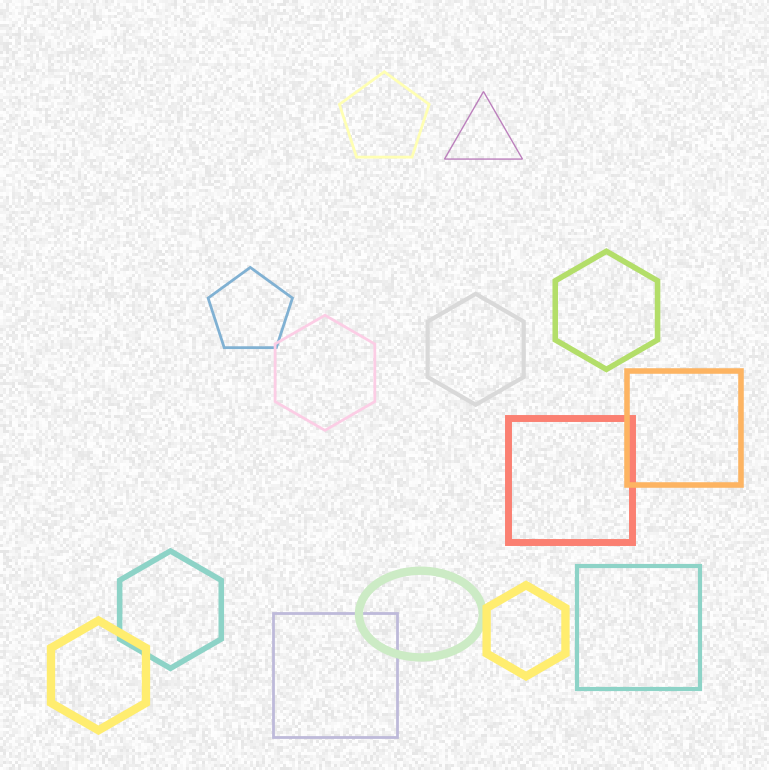[{"shape": "hexagon", "thickness": 2, "radius": 0.38, "center": [0.221, 0.208]}, {"shape": "square", "thickness": 1.5, "radius": 0.4, "center": [0.829, 0.186]}, {"shape": "pentagon", "thickness": 1, "radius": 0.31, "center": [0.499, 0.846]}, {"shape": "square", "thickness": 1, "radius": 0.4, "center": [0.435, 0.123]}, {"shape": "square", "thickness": 2.5, "radius": 0.4, "center": [0.74, 0.376]}, {"shape": "pentagon", "thickness": 1, "radius": 0.29, "center": [0.325, 0.595]}, {"shape": "square", "thickness": 2, "radius": 0.37, "center": [0.888, 0.444]}, {"shape": "hexagon", "thickness": 2, "radius": 0.38, "center": [0.788, 0.597]}, {"shape": "hexagon", "thickness": 1, "radius": 0.37, "center": [0.422, 0.516]}, {"shape": "hexagon", "thickness": 1.5, "radius": 0.36, "center": [0.618, 0.546]}, {"shape": "triangle", "thickness": 0.5, "radius": 0.29, "center": [0.628, 0.823]}, {"shape": "oval", "thickness": 3, "radius": 0.4, "center": [0.547, 0.203]}, {"shape": "hexagon", "thickness": 3, "radius": 0.36, "center": [0.128, 0.123]}, {"shape": "hexagon", "thickness": 3, "radius": 0.3, "center": [0.683, 0.181]}]